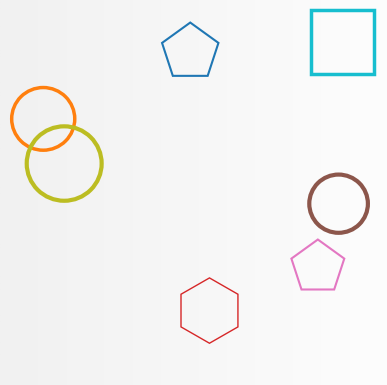[{"shape": "pentagon", "thickness": 1.5, "radius": 0.38, "center": [0.491, 0.865]}, {"shape": "circle", "thickness": 2.5, "radius": 0.41, "center": [0.112, 0.691]}, {"shape": "hexagon", "thickness": 1, "radius": 0.42, "center": [0.541, 0.193]}, {"shape": "circle", "thickness": 3, "radius": 0.38, "center": [0.874, 0.471]}, {"shape": "pentagon", "thickness": 1.5, "radius": 0.36, "center": [0.82, 0.306]}, {"shape": "circle", "thickness": 3, "radius": 0.48, "center": [0.166, 0.575]}, {"shape": "square", "thickness": 2.5, "radius": 0.41, "center": [0.885, 0.891]}]